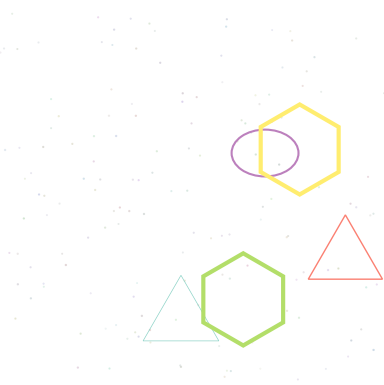[{"shape": "triangle", "thickness": 0.5, "radius": 0.57, "center": [0.47, 0.171]}, {"shape": "triangle", "thickness": 1, "radius": 0.56, "center": [0.897, 0.33]}, {"shape": "hexagon", "thickness": 3, "radius": 0.6, "center": [0.632, 0.222]}, {"shape": "oval", "thickness": 1.5, "radius": 0.43, "center": [0.688, 0.603]}, {"shape": "hexagon", "thickness": 3, "radius": 0.58, "center": [0.778, 0.612]}]